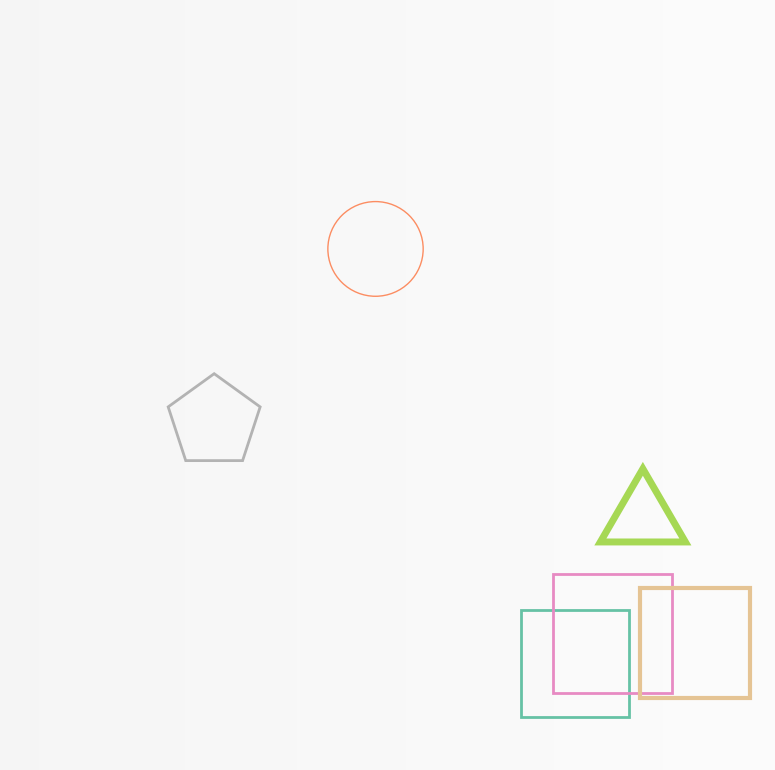[{"shape": "square", "thickness": 1, "radius": 0.35, "center": [0.741, 0.138]}, {"shape": "circle", "thickness": 0.5, "radius": 0.31, "center": [0.485, 0.677]}, {"shape": "square", "thickness": 1, "radius": 0.39, "center": [0.79, 0.177]}, {"shape": "triangle", "thickness": 2.5, "radius": 0.32, "center": [0.83, 0.328]}, {"shape": "square", "thickness": 1.5, "radius": 0.36, "center": [0.896, 0.165]}, {"shape": "pentagon", "thickness": 1, "radius": 0.31, "center": [0.276, 0.452]}]